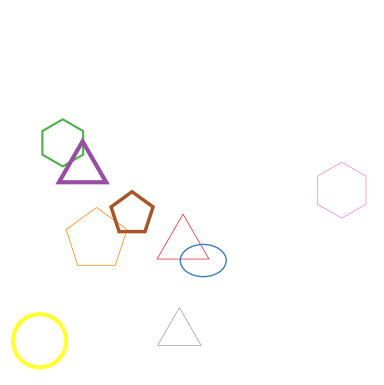[{"shape": "triangle", "thickness": 0.5, "radius": 0.39, "center": [0.475, 0.366]}, {"shape": "oval", "thickness": 1, "radius": 0.3, "center": [0.528, 0.323]}, {"shape": "hexagon", "thickness": 1.5, "radius": 0.31, "center": [0.163, 0.629]}, {"shape": "triangle", "thickness": 3, "radius": 0.35, "center": [0.214, 0.562]}, {"shape": "pentagon", "thickness": 0.5, "radius": 0.42, "center": [0.251, 0.378]}, {"shape": "circle", "thickness": 3, "radius": 0.35, "center": [0.103, 0.115]}, {"shape": "pentagon", "thickness": 2.5, "radius": 0.29, "center": [0.343, 0.445]}, {"shape": "hexagon", "thickness": 0.5, "radius": 0.36, "center": [0.888, 0.506]}, {"shape": "triangle", "thickness": 0.5, "radius": 0.33, "center": [0.466, 0.136]}]